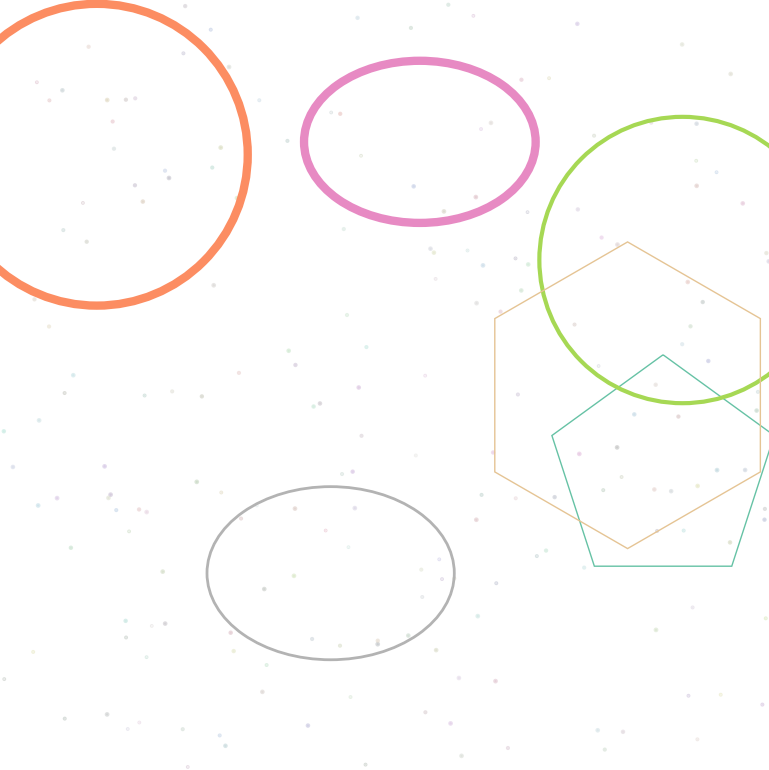[{"shape": "pentagon", "thickness": 0.5, "radius": 0.76, "center": [0.861, 0.387]}, {"shape": "circle", "thickness": 3, "radius": 0.98, "center": [0.126, 0.799]}, {"shape": "oval", "thickness": 3, "radius": 0.75, "center": [0.545, 0.816]}, {"shape": "circle", "thickness": 1.5, "radius": 0.93, "center": [0.886, 0.662]}, {"shape": "hexagon", "thickness": 0.5, "radius": 1.0, "center": [0.815, 0.487]}, {"shape": "oval", "thickness": 1, "radius": 0.8, "center": [0.429, 0.256]}]